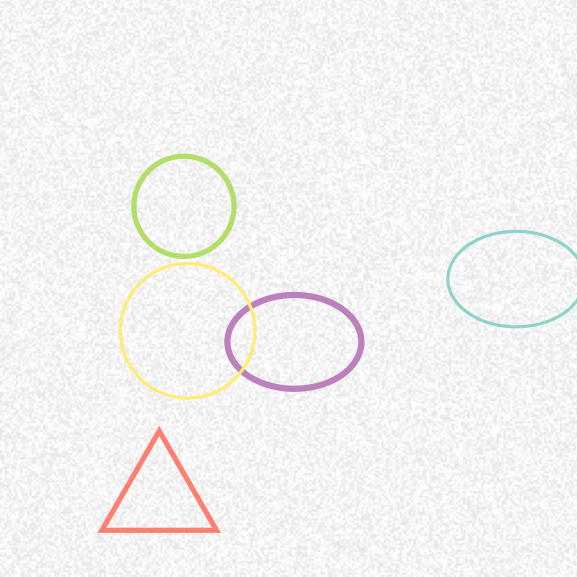[{"shape": "oval", "thickness": 1.5, "radius": 0.59, "center": [0.894, 0.516]}, {"shape": "triangle", "thickness": 2.5, "radius": 0.57, "center": [0.276, 0.138]}, {"shape": "circle", "thickness": 2.5, "radius": 0.43, "center": [0.319, 0.642]}, {"shape": "oval", "thickness": 3, "radius": 0.58, "center": [0.51, 0.407]}, {"shape": "circle", "thickness": 1.5, "radius": 0.58, "center": [0.325, 0.426]}]